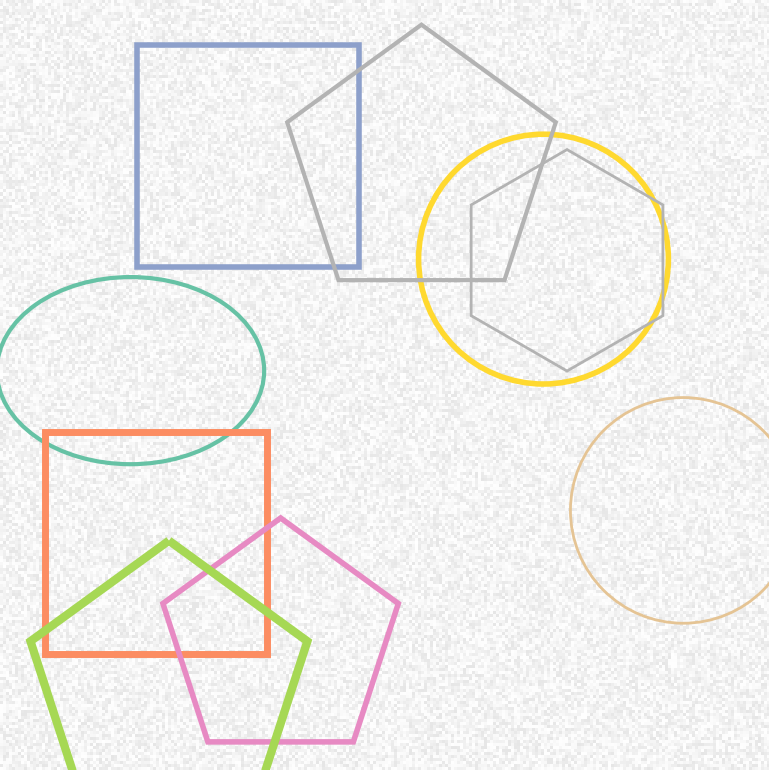[{"shape": "oval", "thickness": 1.5, "radius": 0.87, "center": [0.169, 0.519]}, {"shape": "square", "thickness": 2.5, "radius": 0.72, "center": [0.203, 0.295]}, {"shape": "square", "thickness": 2, "radius": 0.72, "center": [0.322, 0.798]}, {"shape": "pentagon", "thickness": 2, "radius": 0.8, "center": [0.364, 0.167]}, {"shape": "pentagon", "thickness": 3, "radius": 0.95, "center": [0.219, 0.109]}, {"shape": "circle", "thickness": 2, "radius": 0.81, "center": [0.706, 0.663]}, {"shape": "circle", "thickness": 1, "radius": 0.73, "center": [0.887, 0.337]}, {"shape": "pentagon", "thickness": 1.5, "radius": 0.92, "center": [0.547, 0.785]}, {"shape": "hexagon", "thickness": 1, "radius": 0.72, "center": [0.736, 0.662]}]